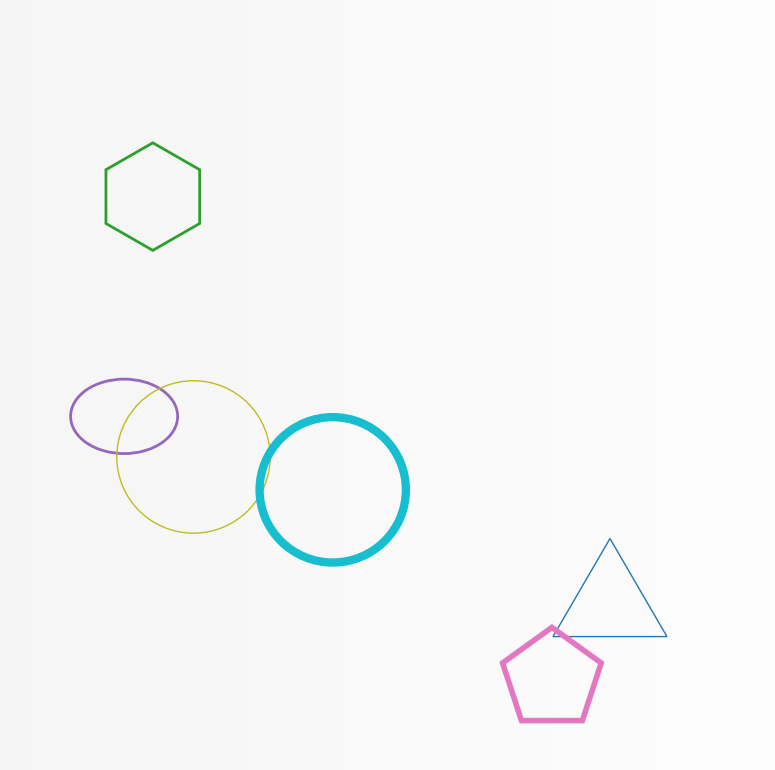[{"shape": "triangle", "thickness": 0.5, "radius": 0.42, "center": [0.787, 0.216]}, {"shape": "hexagon", "thickness": 1, "radius": 0.35, "center": [0.197, 0.745]}, {"shape": "oval", "thickness": 1, "radius": 0.35, "center": [0.16, 0.459]}, {"shape": "pentagon", "thickness": 2, "radius": 0.33, "center": [0.712, 0.118]}, {"shape": "circle", "thickness": 0.5, "radius": 0.49, "center": [0.25, 0.407]}, {"shape": "circle", "thickness": 3, "radius": 0.47, "center": [0.429, 0.364]}]